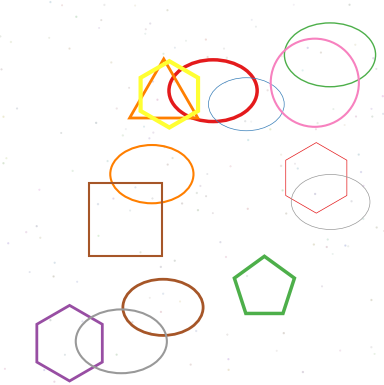[{"shape": "oval", "thickness": 2.5, "radius": 0.57, "center": [0.553, 0.764]}, {"shape": "hexagon", "thickness": 0.5, "radius": 0.46, "center": [0.822, 0.538]}, {"shape": "oval", "thickness": 0.5, "radius": 0.49, "center": [0.64, 0.729]}, {"shape": "pentagon", "thickness": 2.5, "radius": 0.41, "center": [0.687, 0.252]}, {"shape": "oval", "thickness": 1, "radius": 0.59, "center": [0.857, 0.858]}, {"shape": "hexagon", "thickness": 2, "radius": 0.49, "center": [0.181, 0.109]}, {"shape": "triangle", "thickness": 2, "radius": 0.51, "center": [0.425, 0.745]}, {"shape": "oval", "thickness": 1.5, "radius": 0.54, "center": [0.394, 0.548]}, {"shape": "hexagon", "thickness": 3, "radius": 0.43, "center": [0.44, 0.755]}, {"shape": "square", "thickness": 1.5, "radius": 0.47, "center": [0.326, 0.43]}, {"shape": "oval", "thickness": 2, "radius": 0.52, "center": [0.423, 0.202]}, {"shape": "circle", "thickness": 1.5, "radius": 0.57, "center": [0.818, 0.785]}, {"shape": "oval", "thickness": 1.5, "radius": 0.59, "center": [0.315, 0.113]}, {"shape": "oval", "thickness": 0.5, "radius": 0.51, "center": [0.859, 0.475]}]